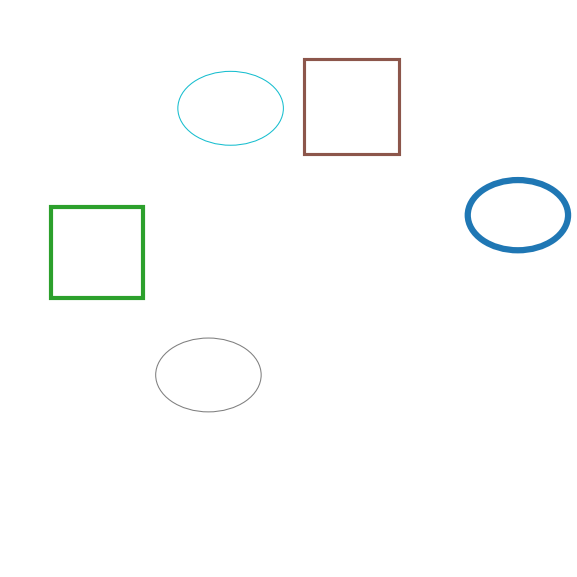[{"shape": "oval", "thickness": 3, "radius": 0.43, "center": [0.897, 0.627]}, {"shape": "square", "thickness": 2, "radius": 0.4, "center": [0.168, 0.562]}, {"shape": "square", "thickness": 1.5, "radius": 0.41, "center": [0.609, 0.814]}, {"shape": "oval", "thickness": 0.5, "radius": 0.46, "center": [0.361, 0.35]}, {"shape": "oval", "thickness": 0.5, "radius": 0.46, "center": [0.399, 0.812]}]